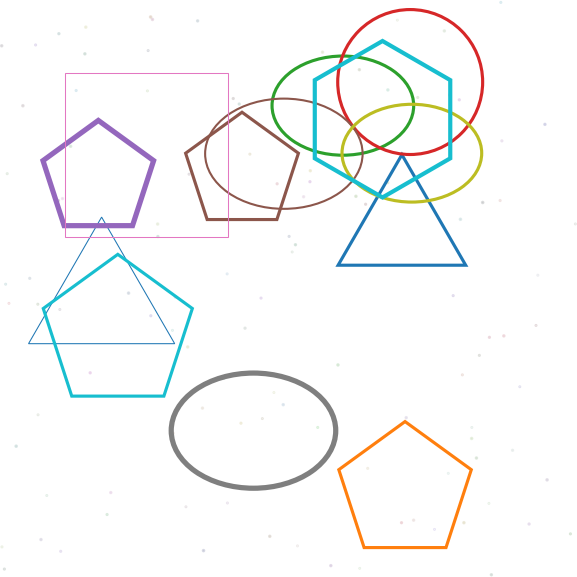[{"shape": "triangle", "thickness": 0.5, "radius": 0.73, "center": [0.176, 0.477]}, {"shape": "triangle", "thickness": 1.5, "radius": 0.64, "center": [0.696, 0.604]}, {"shape": "pentagon", "thickness": 1.5, "radius": 0.6, "center": [0.701, 0.149]}, {"shape": "oval", "thickness": 1.5, "radius": 0.61, "center": [0.594, 0.816]}, {"shape": "circle", "thickness": 1.5, "radius": 0.63, "center": [0.71, 0.857]}, {"shape": "pentagon", "thickness": 2.5, "radius": 0.5, "center": [0.17, 0.69]}, {"shape": "oval", "thickness": 1, "radius": 0.68, "center": [0.492, 0.733]}, {"shape": "pentagon", "thickness": 1.5, "radius": 0.51, "center": [0.419, 0.702]}, {"shape": "square", "thickness": 0.5, "radius": 0.71, "center": [0.253, 0.731]}, {"shape": "oval", "thickness": 2.5, "radius": 0.71, "center": [0.439, 0.253]}, {"shape": "oval", "thickness": 1.5, "radius": 0.6, "center": [0.713, 0.734]}, {"shape": "pentagon", "thickness": 1.5, "radius": 0.68, "center": [0.204, 0.423]}, {"shape": "hexagon", "thickness": 2, "radius": 0.68, "center": [0.662, 0.793]}]